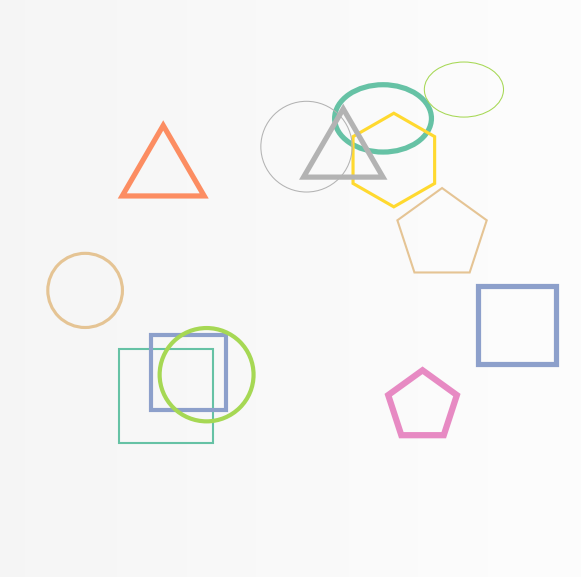[{"shape": "square", "thickness": 1, "radius": 0.41, "center": [0.286, 0.313]}, {"shape": "oval", "thickness": 2.5, "radius": 0.42, "center": [0.659, 0.794]}, {"shape": "triangle", "thickness": 2.5, "radius": 0.41, "center": [0.281, 0.701]}, {"shape": "square", "thickness": 2, "radius": 0.32, "center": [0.324, 0.354]}, {"shape": "square", "thickness": 2.5, "radius": 0.33, "center": [0.89, 0.436]}, {"shape": "pentagon", "thickness": 3, "radius": 0.31, "center": [0.727, 0.296]}, {"shape": "oval", "thickness": 0.5, "radius": 0.34, "center": [0.798, 0.844]}, {"shape": "circle", "thickness": 2, "radius": 0.4, "center": [0.355, 0.35]}, {"shape": "hexagon", "thickness": 1.5, "radius": 0.41, "center": [0.678, 0.722]}, {"shape": "circle", "thickness": 1.5, "radius": 0.32, "center": [0.146, 0.496]}, {"shape": "pentagon", "thickness": 1, "radius": 0.4, "center": [0.761, 0.593]}, {"shape": "circle", "thickness": 0.5, "radius": 0.39, "center": [0.527, 0.745]}, {"shape": "triangle", "thickness": 2.5, "radius": 0.39, "center": [0.591, 0.732]}]